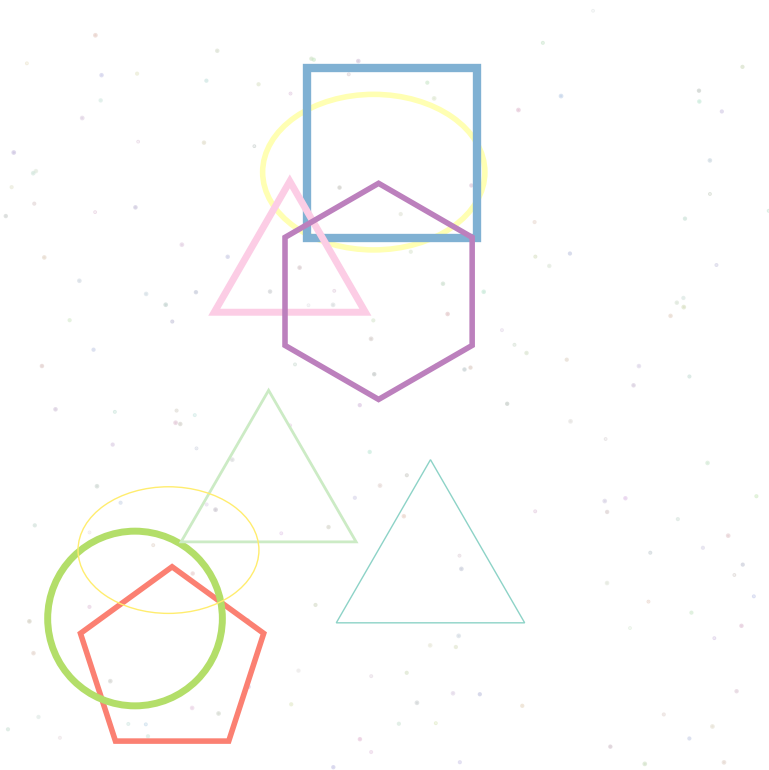[{"shape": "triangle", "thickness": 0.5, "radius": 0.71, "center": [0.559, 0.262]}, {"shape": "oval", "thickness": 2, "radius": 0.72, "center": [0.485, 0.776]}, {"shape": "pentagon", "thickness": 2, "radius": 0.63, "center": [0.223, 0.139]}, {"shape": "square", "thickness": 3, "radius": 0.55, "center": [0.509, 0.802]}, {"shape": "circle", "thickness": 2.5, "radius": 0.57, "center": [0.175, 0.197]}, {"shape": "triangle", "thickness": 2.5, "radius": 0.57, "center": [0.376, 0.651]}, {"shape": "hexagon", "thickness": 2, "radius": 0.7, "center": [0.492, 0.622]}, {"shape": "triangle", "thickness": 1, "radius": 0.66, "center": [0.349, 0.362]}, {"shape": "oval", "thickness": 0.5, "radius": 0.59, "center": [0.219, 0.286]}]